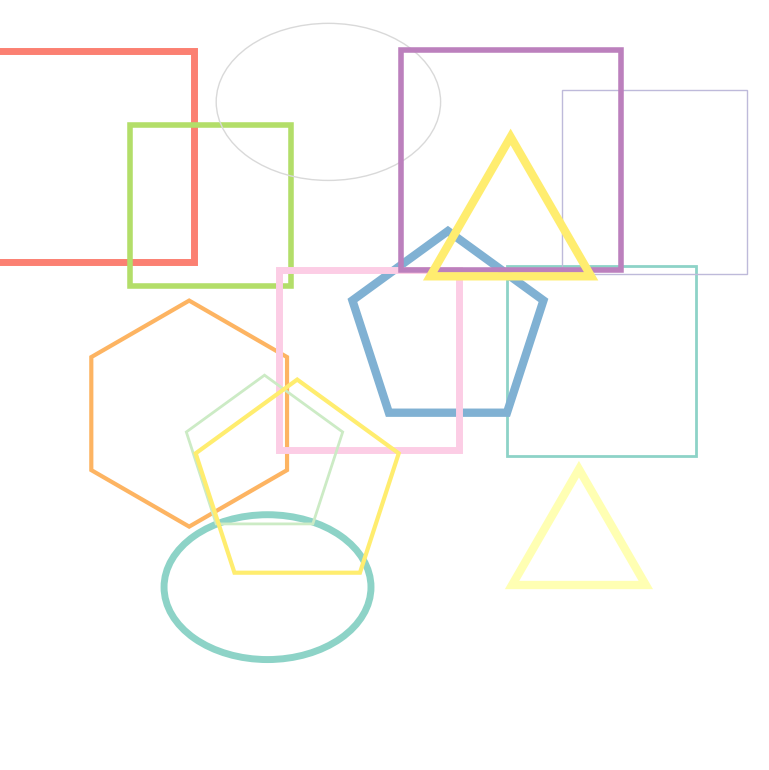[{"shape": "square", "thickness": 1, "radius": 0.61, "center": [0.781, 0.531]}, {"shape": "oval", "thickness": 2.5, "radius": 0.67, "center": [0.347, 0.237]}, {"shape": "triangle", "thickness": 3, "radius": 0.5, "center": [0.752, 0.29]}, {"shape": "square", "thickness": 0.5, "radius": 0.6, "center": [0.85, 0.764]}, {"shape": "square", "thickness": 2.5, "radius": 0.69, "center": [0.115, 0.797]}, {"shape": "pentagon", "thickness": 3, "radius": 0.65, "center": [0.582, 0.57]}, {"shape": "hexagon", "thickness": 1.5, "radius": 0.73, "center": [0.246, 0.463]}, {"shape": "square", "thickness": 2, "radius": 0.52, "center": [0.273, 0.733]}, {"shape": "square", "thickness": 2.5, "radius": 0.59, "center": [0.479, 0.532]}, {"shape": "oval", "thickness": 0.5, "radius": 0.73, "center": [0.426, 0.868]}, {"shape": "square", "thickness": 2, "radius": 0.72, "center": [0.664, 0.792]}, {"shape": "pentagon", "thickness": 1, "radius": 0.53, "center": [0.344, 0.406]}, {"shape": "pentagon", "thickness": 1.5, "radius": 0.69, "center": [0.386, 0.368]}, {"shape": "triangle", "thickness": 3, "radius": 0.6, "center": [0.663, 0.701]}]